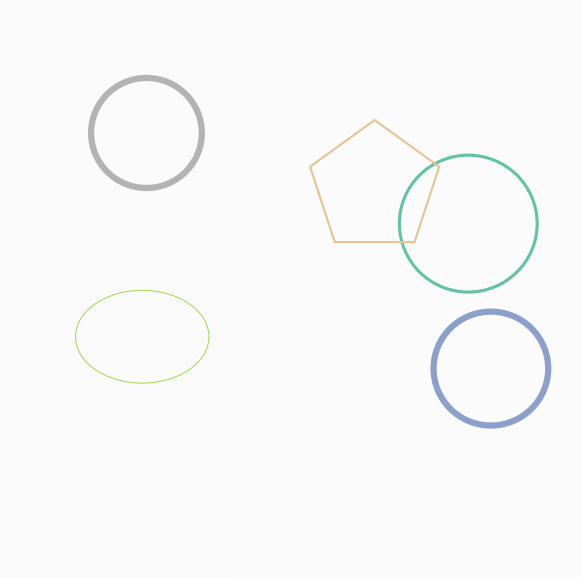[{"shape": "circle", "thickness": 1.5, "radius": 0.59, "center": [0.806, 0.612]}, {"shape": "circle", "thickness": 3, "radius": 0.49, "center": [0.845, 0.361]}, {"shape": "oval", "thickness": 0.5, "radius": 0.57, "center": [0.245, 0.416]}, {"shape": "pentagon", "thickness": 1, "radius": 0.58, "center": [0.645, 0.674]}, {"shape": "circle", "thickness": 3, "radius": 0.48, "center": [0.252, 0.769]}]